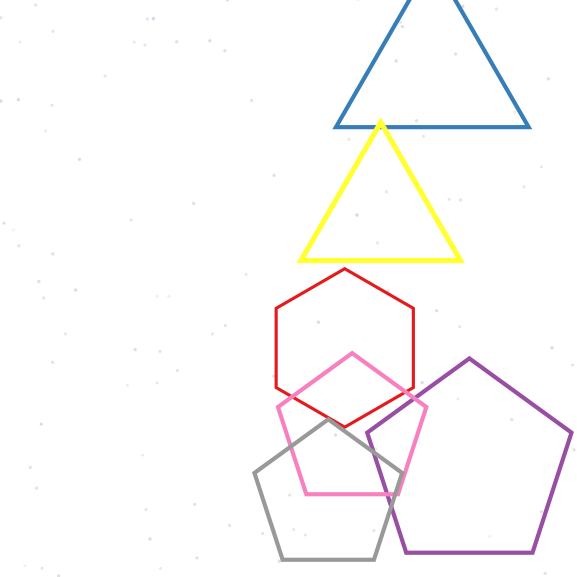[{"shape": "hexagon", "thickness": 1.5, "radius": 0.69, "center": [0.597, 0.397]}, {"shape": "triangle", "thickness": 2, "radius": 0.96, "center": [0.749, 0.875]}, {"shape": "pentagon", "thickness": 2, "radius": 0.93, "center": [0.813, 0.192]}, {"shape": "triangle", "thickness": 2.5, "radius": 0.8, "center": [0.659, 0.628]}, {"shape": "pentagon", "thickness": 2, "radius": 0.68, "center": [0.61, 0.253]}, {"shape": "pentagon", "thickness": 2, "radius": 0.67, "center": [0.568, 0.139]}]